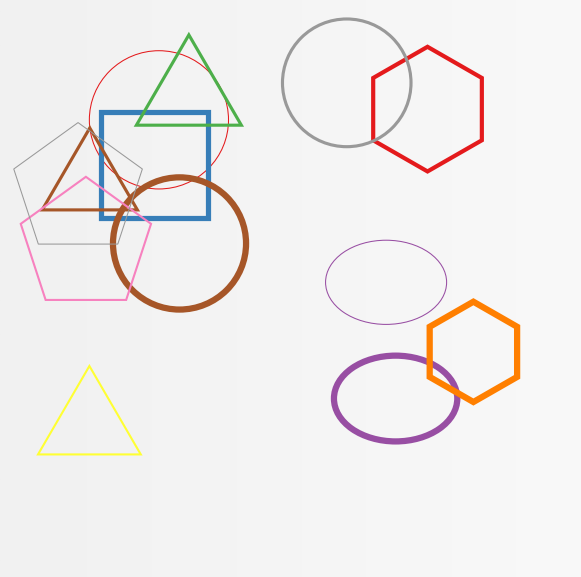[{"shape": "circle", "thickness": 0.5, "radius": 0.6, "center": [0.273, 0.792]}, {"shape": "hexagon", "thickness": 2, "radius": 0.54, "center": [0.736, 0.81]}, {"shape": "square", "thickness": 2.5, "radius": 0.46, "center": [0.266, 0.714]}, {"shape": "triangle", "thickness": 1.5, "radius": 0.52, "center": [0.325, 0.834]}, {"shape": "oval", "thickness": 0.5, "radius": 0.52, "center": [0.664, 0.51]}, {"shape": "oval", "thickness": 3, "radius": 0.53, "center": [0.681, 0.309]}, {"shape": "hexagon", "thickness": 3, "radius": 0.43, "center": [0.814, 0.39]}, {"shape": "triangle", "thickness": 1, "radius": 0.51, "center": [0.154, 0.263]}, {"shape": "circle", "thickness": 3, "radius": 0.57, "center": [0.309, 0.578]}, {"shape": "triangle", "thickness": 1.5, "radius": 0.47, "center": [0.154, 0.683]}, {"shape": "pentagon", "thickness": 1, "radius": 0.59, "center": [0.148, 0.575]}, {"shape": "pentagon", "thickness": 0.5, "radius": 0.58, "center": [0.134, 0.671]}, {"shape": "circle", "thickness": 1.5, "radius": 0.55, "center": [0.597, 0.856]}]